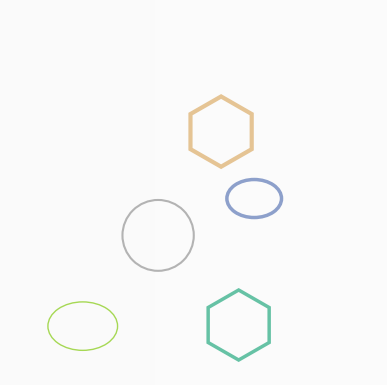[{"shape": "hexagon", "thickness": 2.5, "radius": 0.45, "center": [0.616, 0.156]}, {"shape": "oval", "thickness": 2.5, "radius": 0.35, "center": [0.656, 0.484]}, {"shape": "oval", "thickness": 1, "radius": 0.45, "center": [0.214, 0.153]}, {"shape": "hexagon", "thickness": 3, "radius": 0.46, "center": [0.571, 0.658]}, {"shape": "circle", "thickness": 1.5, "radius": 0.46, "center": [0.408, 0.389]}]